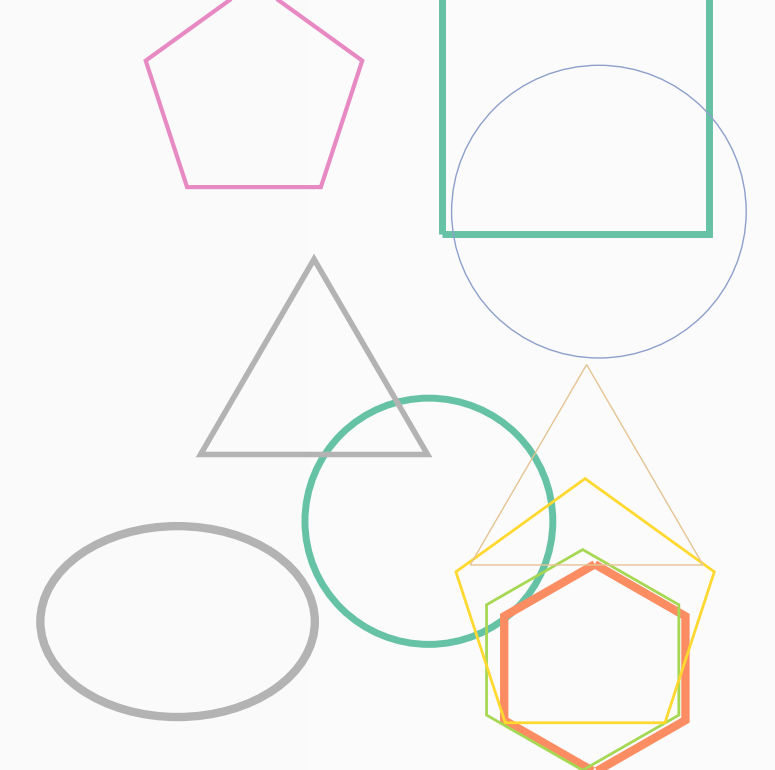[{"shape": "circle", "thickness": 2.5, "radius": 0.8, "center": [0.553, 0.323]}, {"shape": "square", "thickness": 2.5, "radius": 0.86, "center": [0.743, 0.869]}, {"shape": "hexagon", "thickness": 3, "radius": 0.68, "center": [0.768, 0.132]}, {"shape": "circle", "thickness": 0.5, "radius": 0.95, "center": [0.773, 0.725]}, {"shape": "pentagon", "thickness": 1.5, "radius": 0.73, "center": [0.328, 0.876]}, {"shape": "hexagon", "thickness": 1, "radius": 0.72, "center": [0.752, 0.143]}, {"shape": "pentagon", "thickness": 1, "radius": 0.88, "center": [0.755, 0.203]}, {"shape": "triangle", "thickness": 0.5, "radius": 0.87, "center": [0.757, 0.353]}, {"shape": "triangle", "thickness": 2, "radius": 0.85, "center": [0.405, 0.494]}, {"shape": "oval", "thickness": 3, "radius": 0.89, "center": [0.229, 0.193]}]